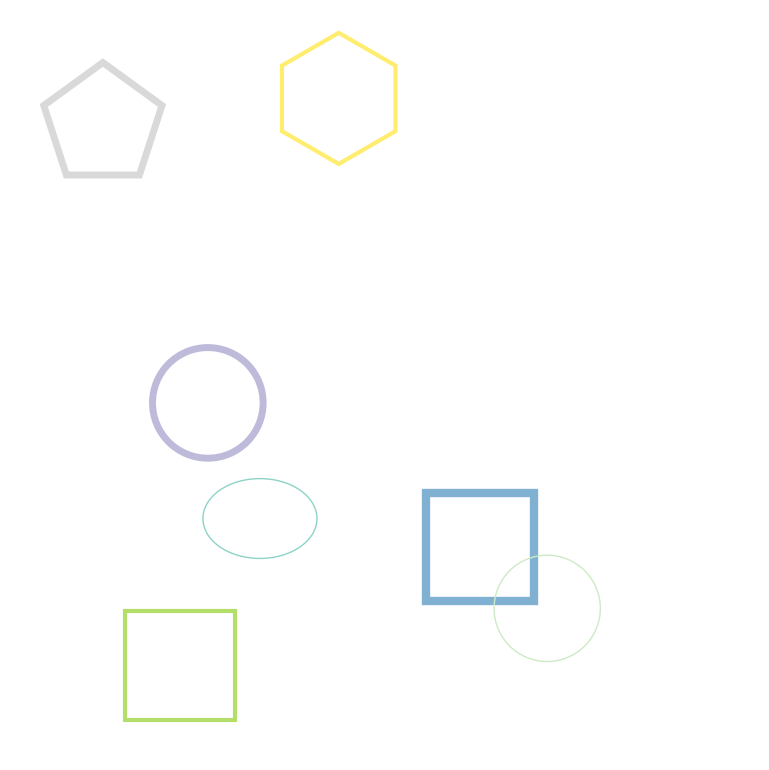[{"shape": "oval", "thickness": 0.5, "radius": 0.37, "center": [0.338, 0.327]}, {"shape": "circle", "thickness": 2.5, "radius": 0.36, "center": [0.27, 0.477]}, {"shape": "square", "thickness": 3, "radius": 0.35, "center": [0.623, 0.29]}, {"shape": "square", "thickness": 1.5, "radius": 0.35, "center": [0.234, 0.136]}, {"shape": "pentagon", "thickness": 2.5, "radius": 0.4, "center": [0.134, 0.838]}, {"shape": "circle", "thickness": 0.5, "radius": 0.35, "center": [0.711, 0.21]}, {"shape": "hexagon", "thickness": 1.5, "radius": 0.43, "center": [0.44, 0.872]}]